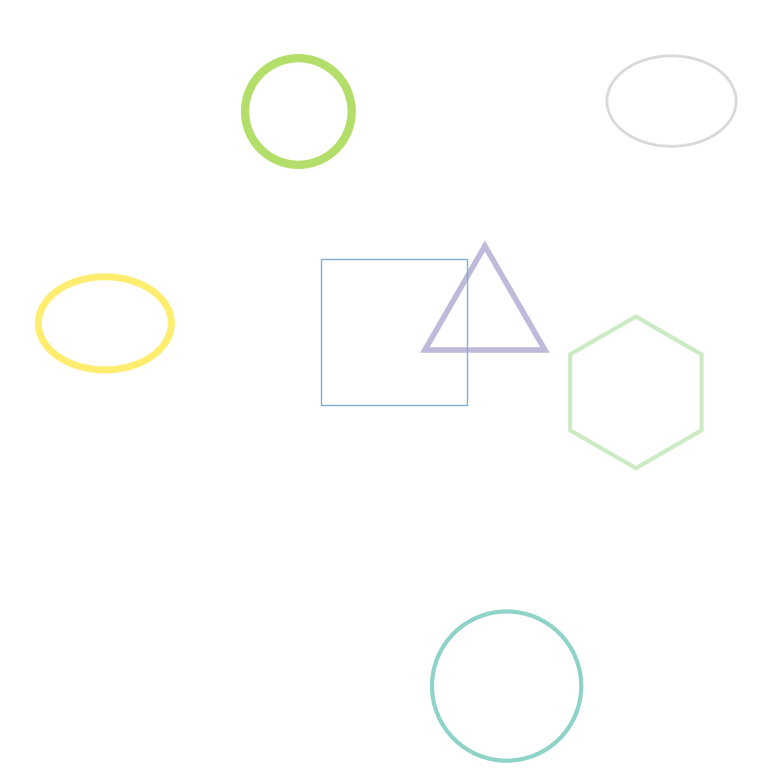[{"shape": "circle", "thickness": 1.5, "radius": 0.48, "center": [0.658, 0.109]}, {"shape": "triangle", "thickness": 2, "radius": 0.45, "center": [0.63, 0.59]}, {"shape": "square", "thickness": 0.5, "radius": 0.47, "center": [0.512, 0.569]}, {"shape": "circle", "thickness": 3, "radius": 0.35, "center": [0.388, 0.855]}, {"shape": "oval", "thickness": 1, "radius": 0.42, "center": [0.872, 0.869]}, {"shape": "hexagon", "thickness": 1.5, "radius": 0.49, "center": [0.826, 0.49]}, {"shape": "oval", "thickness": 2.5, "radius": 0.43, "center": [0.136, 0.58]}]